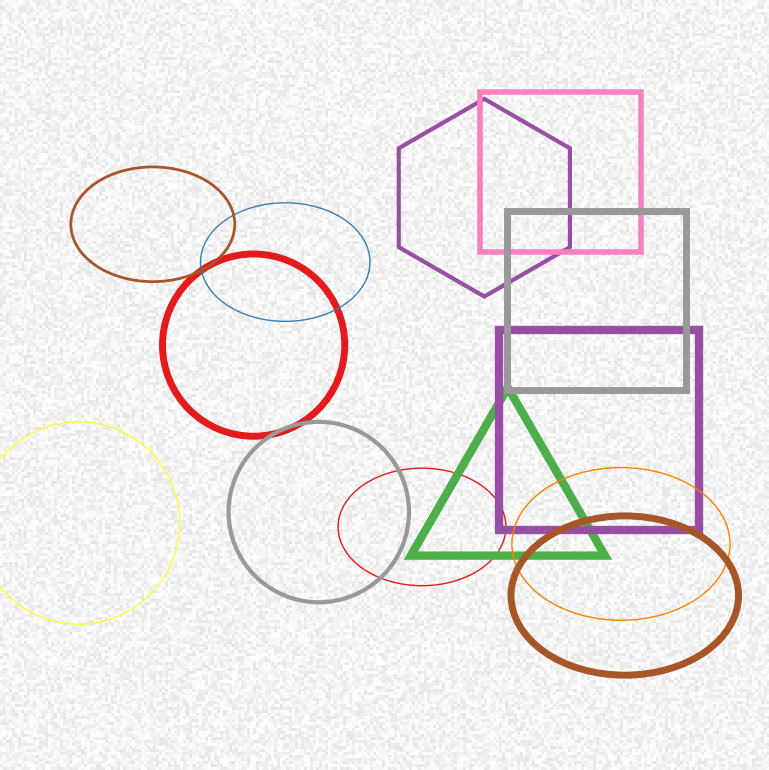[{"shape": "oval", "thickness": 0.5, "radius": 0.55, "center": [0.548, 0.316]}, {"shape": "circle", "thickness": 2.5, "radius": 0.59, "center": [0.329, 0.552]}, {"shape": "oval", "thickness": 0.5, "radius": 0.55, "center": [0.37, 0.66]}, {"shape": "triangle", "thickness": 3, "radius": 0.73, "center": [0.66, 0.351]}, {"shape": "hexagon", "thickness": 1.5, "radius": 0.64, "center": [0.629, 0.743]}, {"shape": "square", "thickness": 3, "radius": 0.65, "center": [0.778, 0.441]}, {"shape": "oval", "thickness": 0.5, "radius": 0.71, "center": [0.806, 0.294]}, {"shape": "circle", "thickness": 0.5, "radius": 0.66, "center": [0.102, 0.321]}, {"shape": "oval", "thickness": 2.5, "radius": 0.74, "center": [0.811, 0.227]}, {"shape": "oval", "thickness": 1, "radius": 0.53, "center": [0.198, 0.709]}, {"shape": "square", "thickness": 2, "radius": 0.52, "center": [0.728, 0.776]}, {"shape": "circle", "thickness": 1.5, "radius": 0.59, "center": [0.414, 0.335]}, {"shape": "square", "thickness": 2.5, "radius": 0.58, "center": [0.775, 0.61]}]